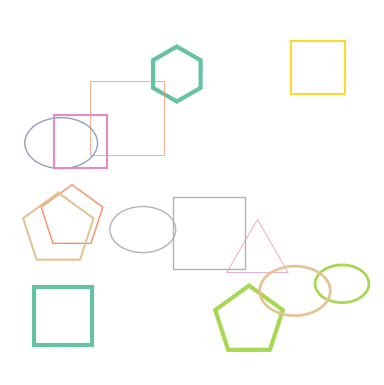[{"shape": "hexagon", "thickness": 3, "radius": 0.36, "center": [0.459, 0.808]}, {"shape": "square", "thickness": 3, "radius": 0.38, "center": [0.164, 0.178]}, {"shape": "pentagon", "thickness": 1, "radius": 0.42, "center": [0.187, 0.436]}, {"shape": "square", "thickness": 0.5, "radius": 0.48, "center": [0.33, 0.694]}, {"shape": "oval", "thickness": 1, "radius": 0.47, "center": [0.159, 0.628]}, {"shape": "triangle", "thickness": 0.5, "radius": 0.46, "center": [0.669, 0.338]}, {"shape": "square", "thickness": 1.5, "radius": 0.34, "center": [0.208, 0.632]}, {"shape": "oval", "thickness": 2, "radius": 0.35, "center": [0.888, 0.263]}, {"shape": "pentagon", "thickness": 3, "radius": 0.46, "center": [0.647, 0.166]}, {"shape": "square", "thickness": 1.5, "radius": 0.35, "center": [0.826, 0.825]}, {"shape": "oval", "thickness": 2, "radius": 0.46, "center": [0.766, 0.244]}, {"shape": "pentagon", "thickness": 1.5, "radius": 0.48, "center": [0.152, 0.403]}, {"shape": "square", "thickness": 1, "radius": 0.47, "center": [0.542, 0.394]}, {"shape": "oval", "thickness": 1, "radius": 0.43, "center": [0.371, 0.404]}]